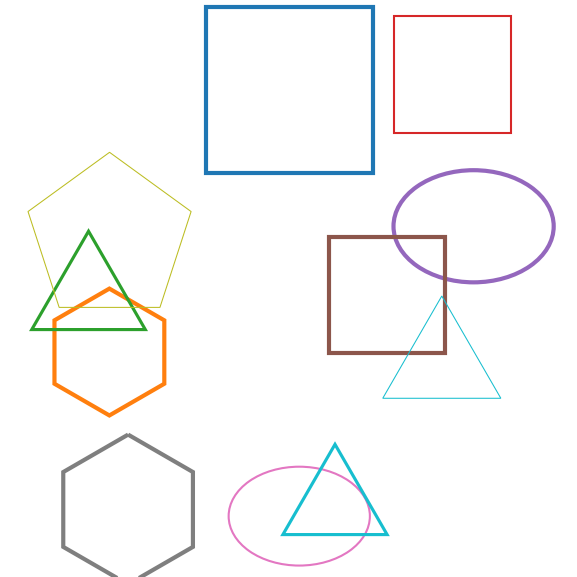[{"shape": "square", "thickness": 2, "radius": 0.72, "center": [0.501, 0.843]}, {"shape": "hexagon", "thickness": 2, "radius": 0.55, "center": [0.189, 0.39]}, {"shape": "triangle", "thickness": 1.5, "radius": 0.57, "center": [0.153, 0.485]}, {"shape": "square", "thickness": 1, "radius": 0.51, "center": [0.783, 0.87]}, {"shape": "oval", "thickness": 2, "radius": 0.69, "center": [0.82, 0.607]}, {"shape": "square", "thickness": 2, "radius": 0.5, "center": [0.67, 0.489]}, {"shape": "oval", "thickness": 1, "radius": 0.61, "center": [0.518, 0.105]}, {"shape": "hexagon", "thickness": 2, "radius": 0.65, "center": [0.222, 0.117]}, {"shape": "pentagon", "thickness": 0.5, "radius": 0.74, "center": [0.19, 0.587]}, {"shape": "triangle", "thickness": 1.5, "radius": 0.52, "center": [0.58, 0.126]}, {"shape": "triangle", "thickness": 0.5, "radius": 0.59, "center": [0.765, 0.368]}]